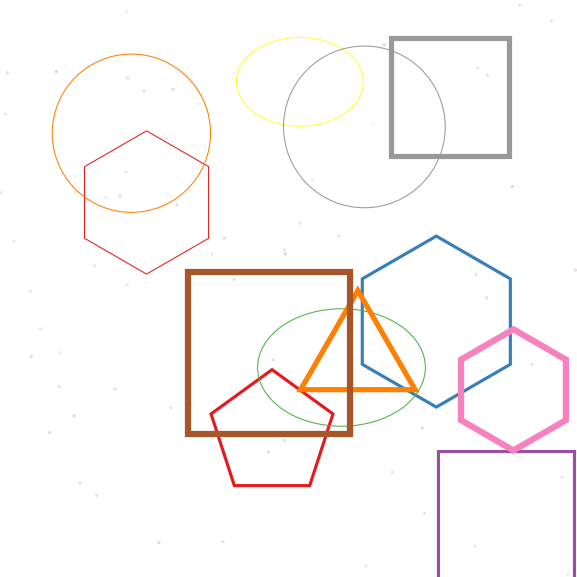[{"shape": "hexagon", "thickness": 0.5, "radius": 0.62, "center": [0.254, 0.649]}, {"shape": "pentagon", "thickness": 1.5, "radius": 0.55, "center": [0.471, 0.248]}, {"shape": "hexagon", "thickness": 1.5, "radius": 0.74, "center": [0.756, 0.442]}, {"shape": "oval", "thickness": 0.5, "radius": 0.73, "center": [0.591, 0.363]}, {"shape": "square", "thickness": 1.5, "radius": 0.59, "center": [0.876, 0.101]}, {"shape": "triangle", "thickness": 2.5, "radius": 0.57, "center": [0.62, 0.382]}, {"shape": "circle", "thickness": 0.5, "radius": 0.69, "center": [0.228, 0.768]}, {"shape": "oval", "thickness": 0.5, "radius": 0.55, "center": [0.519, 0.858]}, {"shape": "square", "thickness": 3, "radius": 0.7, "center": [0.466, 0.388]}, {"shape": "hexagon", "thickness": 3, "radius": 0.52, "center": [0.889, 0.324]}, {"shape": "circle", "thickness": 0.5, "radius": 0.7, "center": [0.631, 0.779]}, {"shape": "square", "thickness": 2.5, "radius": 0.51, "center": [0.779, 0.831]}]